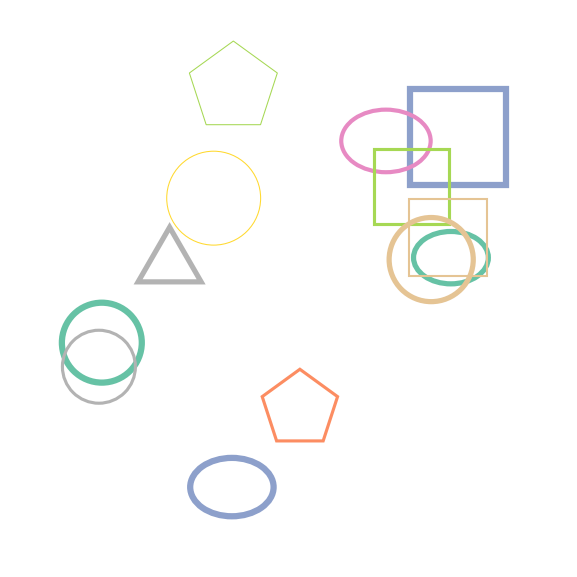[{"shape": "oval", "thickness": 2.5, "radius": 0.32, "center": [0.781, 0.553]}, {"shape": "circle", "thickness": 3, "radius": 0.35, "center": [0.176, 0.406]}, {"shape": "pentagon", "thickness": 1.5, "radius": 0.34, "center": [0.519, 0.291]}, {"shape": "square", "thickness": 3, "radius": 0.42, "center": [0.793, 0.762]}, {"shape": "oval", "thickness": 3, "radius": 0.36, "center": [0.402, 0.156]}, {"shape": "oval", "thickness": 2, "radius": 0.39, "center": [0.668, 0.755]}, {"shape": "square", "thickness": 1.5, "radius": 0.33, "center": [0.713, 0.677]}, {"shape": "pentagon", "thickness": 0.5, "radius": 0.4, "center": [0.404, 0.848]}, {"shape": "circle", "thickness": 0.5, "radius": 0.41, "center": [0.37, 0.656]}, {"shape": "circle", "thickness": 2.5, "radius": 0.36, "center": [0.747, 0.55]}, {"shape": "square", "thickness": 1, "radius": 0.34, "center": [0.776, 0.588]}, {"shape": "triangle", "thickness": 2.5, "radius": 0.32, "center": [0.294, 0.543]}, {"shape": "circle", "thickness": 1.5, "radius": 0.32, "center": [0.171, 0.364]}]